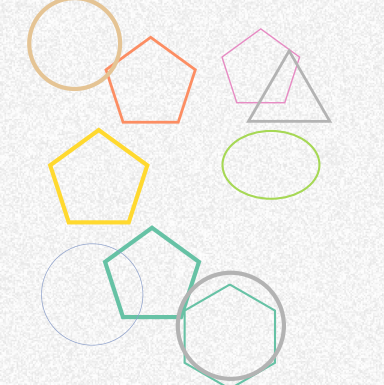[{"shape": "hexagon", "thickness": 1.5, "radius": 0.68, "center": [0.597, 0.125]}, {"shape": "pentagon", "thickness": 3, "radius": 0.64, "center": [0.395, 0.28]}, {"shape": "pentagon", "thickness": 2, "radius": 0.61, "center": [0.391, 0.781]}, {"shape": "circle", "thickness": 0.5, "radius": 0.66, "center": [0.24, 0.235]}, {"shape": "pentagon", "thickness": 1, "radius": 0.53, "center": [0.677, 0.819]}, {"shape": "oval", "thickness": 1.5, "radius": 0.63, "center": [0.704, 0.572]}, {"shape": "pentagon", "thickness": 3, "radius": 0.66, "center": [0.256, 0.53]}, {"shape": "circle", "thickness": 3, "radius": 0.59, "center": [0.194, 0.887]}, {"shape": "circle", "thickness": 3, "radius": 0.69, "center": [0.6, 0.154]}, {"shape": "triangle", "thickness": 2, "radius": 0.61, "center": [0.751, 0.746]}]